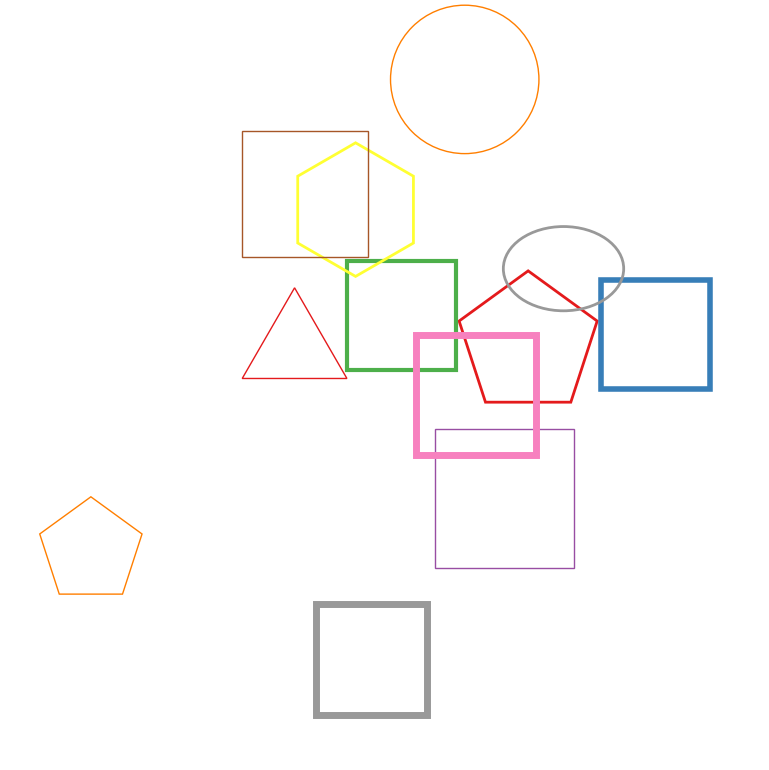[{"shape": "triangle", "thickness": 0.5, "radius": 0.39, "center": [0.383, 0.548]}, {"shape": "pentagon", "thickness": 1, "radius": 0.47, "center": [0.686, 0.554]}, {"shape": "square", "thickness": 2, "radius": 0.35, "center": [0.852, 0.565]}, {"shape": "square", "thickness": 1.5, "radius": 0.36, "center": [0.521, 0.59]}, {"shape": "square", "thickness": 0.5, "radius": 0.45, "center": [0.656, 0.353]}, {"shape": "pentagon", "thickness": 0.5, "radius": 0.35, "center": [0.118, 0.285]}, {"shape": "circle", "thickness": 0.5, "radius": 0.48, "center": [0.604, 0.897]}, {"shape": "hexagon", "thickness": 1, "radius": 0.43, "center": [0.462, 0.728]}, {"shape": "square", "thickness": 0.5, "radius": 0.41, "center": [0.396, 0.748]}, {"shape": "square", "thickness": 2.5, "radius": 0.39, "center": [0.618, 0.487]}, {"shape": "square", "thickness": 2.5, "radius": 0.36, "center": [0.483, 0.143]}, {"shape": "oval", "thickness": 1, "radius": 0.39, "center": [0.732, 0.651]}]